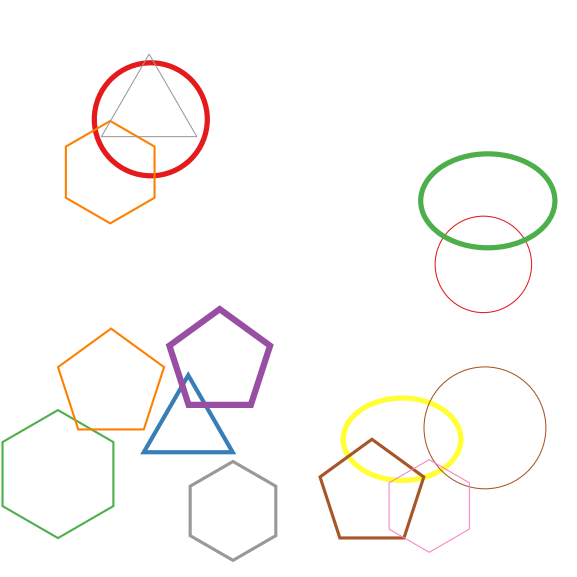[{"shape": "circle", "thickness": 0.5, "radius": 0.42, "center": [0.837, 0.541]}, {"shape": "circle", "thickness": 2.5, "radius": 0.49, "center": [0.261, 0.793]}, {"shape": "triangle", "thickness": 2, "radius": 0.44, "center": [0.326, 0.26]}, {"shape": "oval", "thickness": 2.5, "radius": 0.58, "center": [0.845, 0.651]}, {"shape": "hexagon", "thickness": 1, "radius": 0.55, "center": [0.1, 0.178]}, {"shape": "pentagon", "thickness": 3, "radius": 0.46, "center": [0.38, 0.372]}, {"shape": "hexagon", "thickness": 1, "radius": 0.44, "center": [0.191, 0.701]}, {"shape": "pentagon", "thickness": 1, "radius": 0.48, "center": [0.192, 0.334]}, {"shape": "oval", "thickness": 2.5, "radius": 0.51, "center": [0.696, 0.239]}, {"shape": "pentagon", "thickness": 1.5, "radius": 0.47, "center": [0.644, 0.144]}, {"shape": "circle", "thickness": 0.5, "radius": 0.53, "center": [0.84, 0.258]}, {"shape": "hexagon", "thickness": 0.5, "radius": 0.4, "center": [0.743, 0.123]}, {"shape": "triangle", "thickness": 0.5, "radius": 0.48, "center": [0.258, 0.81]}, {"shape": "hexagon", "thickness": 1.5, "radius": 0.43, "center": [0.403, 0.114]}]